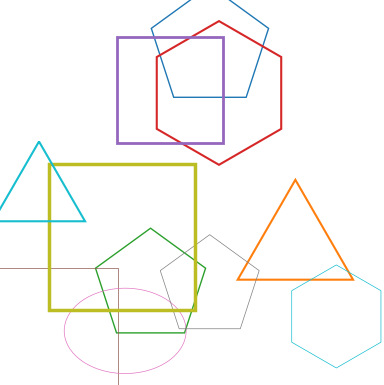[{"shape": "pentagon", "thickness": 1, "radius": 0.8, "center": [0.545, 0.877]}, {"shape": "triangle", "thickness": 1.5, "radius": 0.86, "center": [0.767, 0.36]}, {"shape": "pentagon", "thickness": 1, "radius": 0.75, "center": [0.391, 0.257]}, {"shape": "hexagon", "thickness": 1.5, "radius": 0.93, "center": [0.569, 0.759]}, {"shape": "square", "thickness": 2, "radius": 0.69, "center": [0.441, 0.766]}, {"shape": "square", "thickness": 0.5, "radius": 0.87, "center": [0.133, 0.13]}, {"shape": "oval", "thickness": 0.5, "radius": 0.79, "center": [0.325, 0.141]}, {"shape": "pentagon", "thickness": 0.5, "radius": 0.68, "center": [0.545, 0.255]}, {"shape": "square", "thickness": 2.5, "radius": 0.95, "center": [0.317, 0.384]}, {"shape": "triangle", "thickness": 1.5, "radius": 0.69, "center": [0.101, 0.494]}, {"shape": "hexagon", "thickness": 0.5, "radius": 0.67, "center": [0.874, 0.178]}]